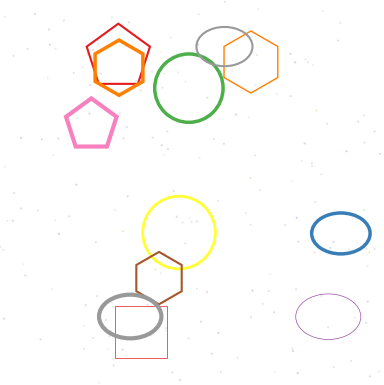[{"shape": "pentagon", "thickness": 1.5, "radius": 0.43, "center": [0.307, 0.852]}, {"shape": "square", "thickness": 0.5, "radius": 0.33, "center": [0.367, 0.138]}, {"shape": "oval", "thickness": 2.5, "radius": 0.38, "center": [0.885, 0.394]}, {"shape": "circle", "thickness": 2.5, "radius": 0.44, "center": [0.491, 0.771]}, {"shape": "oval", "thickness": 0.5, "radius": 0.42, "center": [0.853, 0.177]}, {"shape": "hexagon", "thickness": 2.5, "radius": 0.36, "center": [0.309, 0.824]}, {"shape": "hexagon", "thickness": 1, "radius": 0.4, "center": [0.652, 0.839]}, {"shape": "circle", "thickness": 2, "radius": 0.47, "center": [0.465, 0.396]}, {"shape": "hexagon", "thickness": 1.5, "radius": 0.34, "center": [0.413, 0.278]}, {"shape": "pentagon", "thickness": 3, "radius": 0.35, "center": [0.237, 0.675]}, {"shape": "oval", "thickness": 1.5, "radius": 0.36, "center": [0.583, 0.879]}, {"shape": "oval", "thickness": 3, "radius": 0.4, "center": [0.338, 0.178]}]